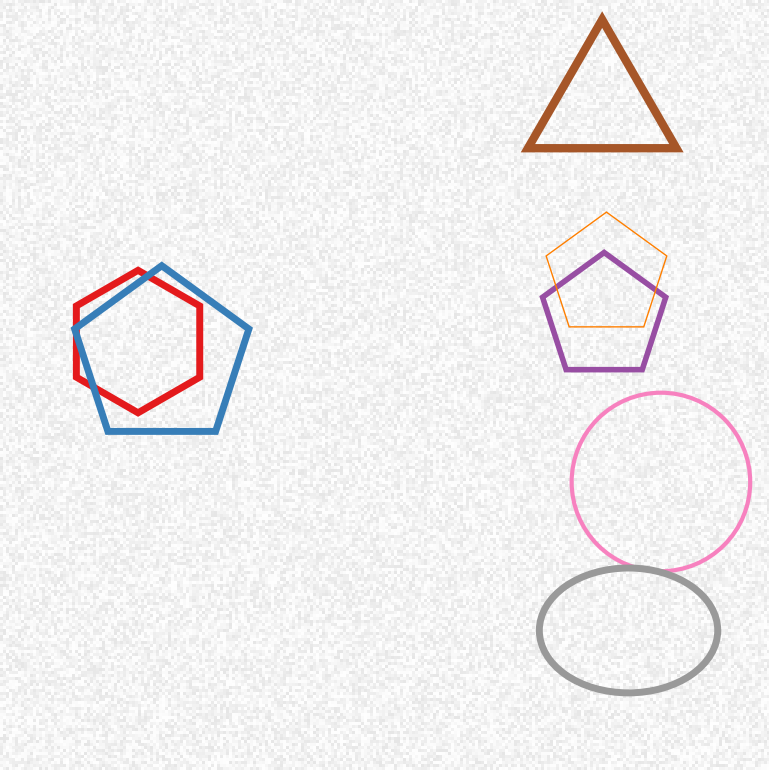[{"shape": "hexagon", "thickness": 2.5, "radius": 0.46, "center": [0.179, 0.556]}, {"shape": "pentagon", "thickness": 2.5, "radius": 0.59, "center": [0.21, 0.536]}, {"shape": "pentagon", "thickness": 2, "radius": 0.42, "center": [0.785, 0.588]}, {"shape": "pentagon", "thickness": 0.5, "radius": 0.41, "center": [0.788, 0.642]}, {"shape": "triangle", "thickness": 3, "radius": 0.56, "center": [0.782, 0.863]}, {"shape": "circle", "thickness": 1.5, "radius": 0.58, "center": [0.858, 0.374]}, {"shape": "oval", "thickness": 2.5, "radius": 0.58, "center": [0.816, 0.181]}]